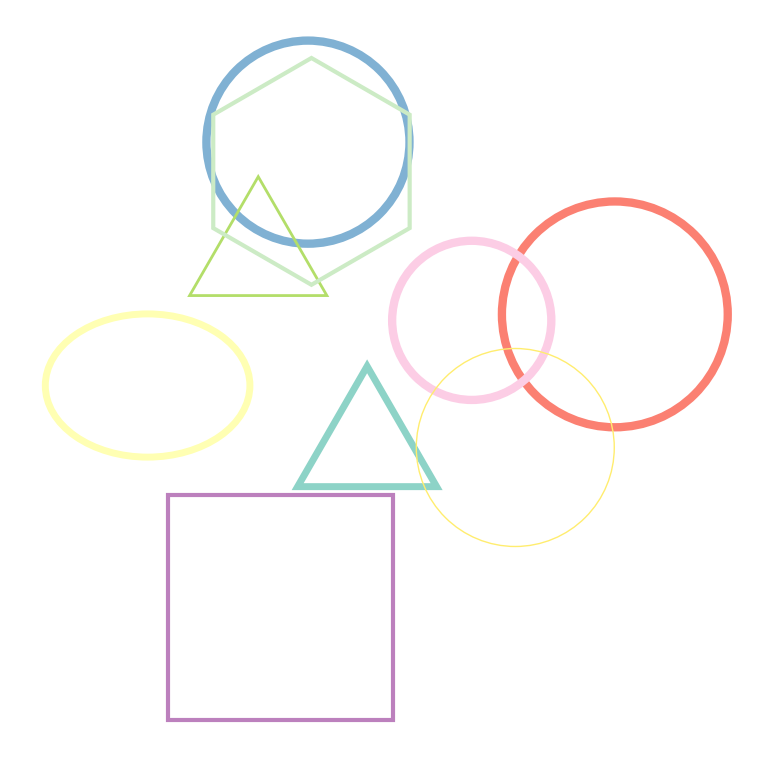[{"shape": "triangle", "thickness": 2.5, "radius": 0.52, "center": [0.477, 0.42]}, {"shape": "oval", "thickness": 2.5, "radius": 0.66, "center": [0.192, 0.499]}, {"shape": "circle", "thickness": 3, "radius": 0.73, "center": [0.798, 0.592]}, {"shape": "circle", "thickness": 3, "radius": 0.66, "center": [0.4, 0.815]}, {"shape": "triangle", "thickness": 1, "radius": 0.51, "center": [0.335, 0.668]}, {"shape": "circle", "thickness": 3, "radius": 0.52, "center": [0.613, 0.584]}, {"shape": "square", "thickness": 1.5, "radius": 0.73, "center": [0.364, 0.211]}, {"shape": "hexagon", "thickness": 1.5, "radius": 0.74, "center": [0.404, 0.777]}, {"shape": "circle", "thickness": 0.5, "radius": 0.64, "center": [0.669, 0.419]}]